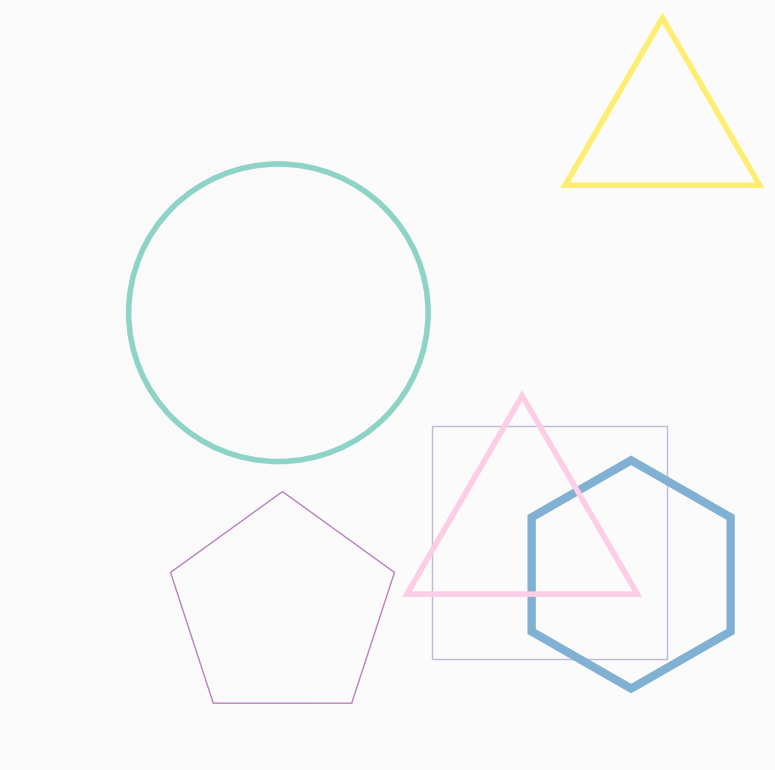[{"shape": "circle", "thickness": 2, "radius": 0.97, "center": [0.359, 0.594]}, {"shape": "square", "thickness": 0.5, "radius": 0.76, "center": [0.709, 0.295]}, {"shape": "hexagon", "thickness": 3, "radius": 0.74, "center": [0.814, 0.254]}, {"shape": "triangle", "thickness": 2, "radius": 0.86, "center": [0.674, 0.314]}, {"shape": "pentagon", "thickness": 0.5, "radius": 0.76, "center": [0.365, 0.21]}, {"shape": "triangle", "thickness": 2, "radius": 0.72, "center": [0.855, 0.832]}]